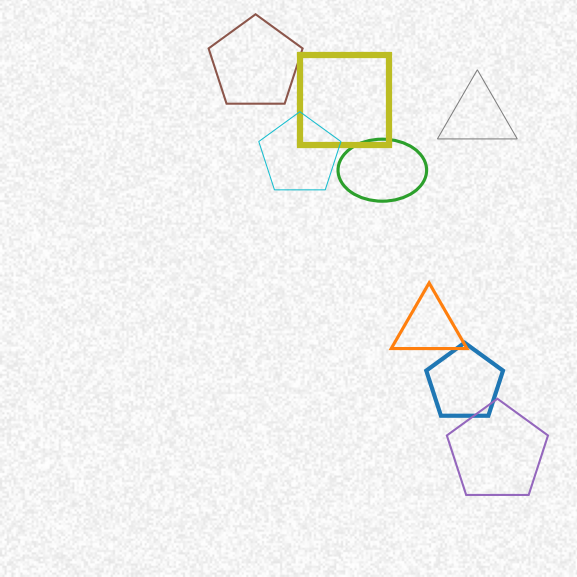[{"shape": "pentagon", "thickness": 2, "radius": 0.35, "center": [0.805, 0.336]}, {"shape": "triangle", "thickness": 1.5, "radius": 0.38, "center": [0.743, 0.433]}, {"shape": "oval", "thickness": 1.5, "radius": 0.38, "center": [0.662, 0.704]}, {"shape": "pentagon", "thickness": 1, "radius": 0.46, "center": [0.861, 0.217]}, {"shape": "pentagon", "thickness": 1, "radius": 0.43, "center": [0.443, 0.889]}, {"shape": "triangle", "thickness": 0.5, "radius": 0.4, "center": [0.827, 0.798]}, {"shape": "square", "thickness": 3, "radius": 0.39, "center": [0.597, 0.826]}, {"shape": "pentagon", "thickness": 0.5, "radius": 0.37, "center": [0.519, 0.731]}]